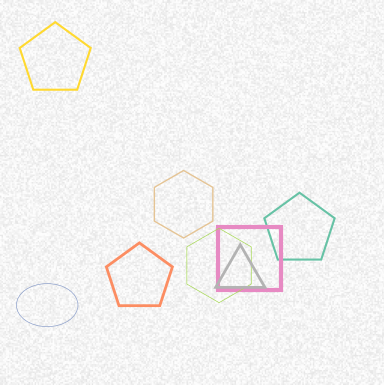[{"shape": "pentagon", "thickness": 1.5, "radius": 0.48, "center": [0.778, 0.403]}, {"shape": "pentagon", "thickness": 2, "radius": 0.45, "center": [0.362, 0.279]}, {"shape": "oval", "thickness": 0.5, "radius": 0.4, "center": [0.123, 0.207]}, {"shape": "square", "thickness": 3, "radius": 0.41, "center": [0.649, 0.328]}, {"shape": "hexagon", "thickness": 0.5, "radius": 0.48, "center": [0.569, 0.31]}, {"shape": "pentagon", "thickness": 1.5, "radius": 0.48, "center": [0.143, 0.845]}, {"shape": "hexagon", "thickness": 1, "radius": 0.44, "center": [0.477, 0.47]}, {"shape": "triangle", "thickness": 2, "radius": 0.37, "center": [0.624, 0.291]}]